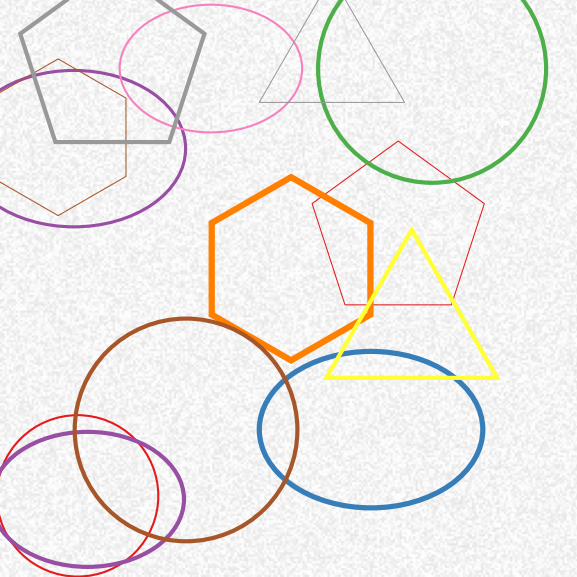[{"shape": "circle", "thickness": 1, "radius": 0.7, "center": [0.134, 0.14]}, {"shape": "pentagon", "thickness": 0.5, "radius": 0.78, "center": [0.69, 0.598]}, {"shape": "oval", "thickness": 2.5, "radius": 0.97, "center": [0.643, 0.255]}, {"shape": "circle", "thickness": 2, "radius": 0.99, "center": [0.748, 0.88]}, {"shape": "oval", "thickness": 1.5, "radius": 0.97, "center": [0.128, 0.742]}, {"shape": "oval", "thickness": 2, "radius": 0.84, "center": [0.152, 0.134]}, {"shape": "hexagon", "thickness": 3, "radius": 0.79, "center": [0.504, 0.534]}, {"shape": "triangle", "thickness": 2, "radius": 0.85, "center": [0.713, 0.43]}, {"shape": "circle", "thickness": 2, "radius": 0.96, "center": [0.322, 0.255]}, {"shape": "hexagon", "thickness": 0.5, "radius": 0.68, "center": [0.101, 0.761]}, {"shape": "oval", "thickness": 1, "radius": 0.79, "center": [0.365, 0.88]}, {"shape": "triangle", "thickness": 0.5, "radius": 0.73, "center": [0.575, 0.894]}, {"shape": "pentagon", "thickness": 2, "radius": 0.84, "center": [0.195, 0.889]}]